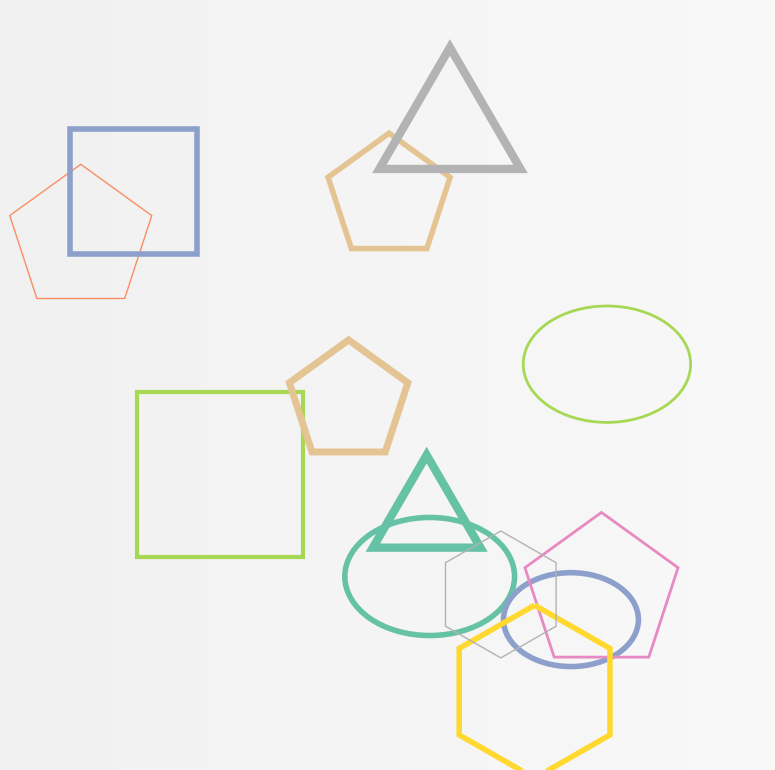[{"shape": "triangle", "thickness": 3, "radius": 0.4, "center": [0.551, 0.329]}, {"shape": "oval", "thickness": 2, "radius": 0.55, "center": [0.554, 0.251]}, {"shape": "pentagon", "thickness": 0.5, "radius": 0.48, "center": [0.104, 0.69]}, {"shape": "square", "thickness": 2, "radius": 0.41, "center": [0.172, 0.751]}, {"shape": "oval", "thickness": 2, "radius": 0.44, "center": [0.737, 0.195]}, {"shape": "pentagon", "thickness": 1, "radius": 0.52, "center": [0.776, 0.231]}, {"shape": "oval", "thickness": 1, "radius": 0.54, "center": [0.783, 0.527]}, {"shape": "square", "thickness": 1.5, "radius": 0.54, "center": [0.284, 0.383]}, {"shape": "hexagon", "thickness": 2, "radius": 0.56, "center": [0.69, 0.102]}, {"shape": "pentagon", "thickness": 2.5, "radius": 0.4, "center": [0.45, 0.478]}, {"shape": "pentagon", "thickness": 2, "radius": 0.41, "center": [0.502, 0.744]}, {"shape": "hexagon", "thickness": 0.5, "radius": 0.41, "center": [0.646, 0.228]}, {"shape": "triangle", "thickness": 3, "radius": 0.53, "center": [0.581, 0.833]}]